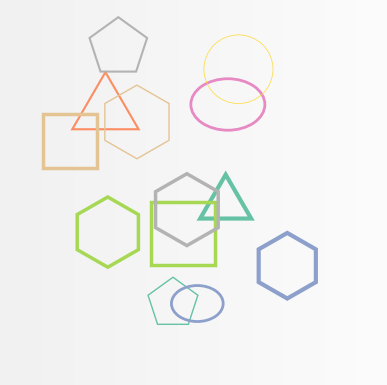[{"shape": "pentagon", "thickness": 1, "radius": 0.34, "center": [0.446, 0.212]}, {"shape": "triangle", "thickness": 3, "radius": 0.38, "center": [0.582, 0.47]}, {"shape": "triangle", "thickness": 1.5, "radius": 0.49, "center": [0.272, 0.714]}, {"shape": "hexagon", "thickness": 3, "radius": 0.43, "center": [0.741, 0.31]}, {"shape": "oval", "thickness": 2, "radius": 0.33, "center": [0.509, 0.212]}, {"shape": "oval", "thickness": 2, "radius": 0.48, "center": [0.588, 0.729]}, {"shape": "square", "thickness": 2.5, "radius": 0.41, "center": [0.473, 0.393]}, {"shape": "hexagon", "thickness": 2.5, "radius": 0.46, "center": [0.278, 0.397]}, {"shape": "circle", "thickness": 0.5, "radius": 0.45, "center": [0.615, 0.82]}, {"shape": "hexagon", "thickness": 1, "radius": 0.48, "center": [0.353, 0.683]}, {"shape": "square", "thickness": 2.5, "radius": 0.35, "center": [0.18, 0.633]}, {"shape": "pentagon", "thickness": 1.5, "radius": 0.39, "center": [0.305, 0.877]}, {"shape": "hexagon", "thickness": 2.5, "radius": 0.47, "center": [0.482, 0.455]}]